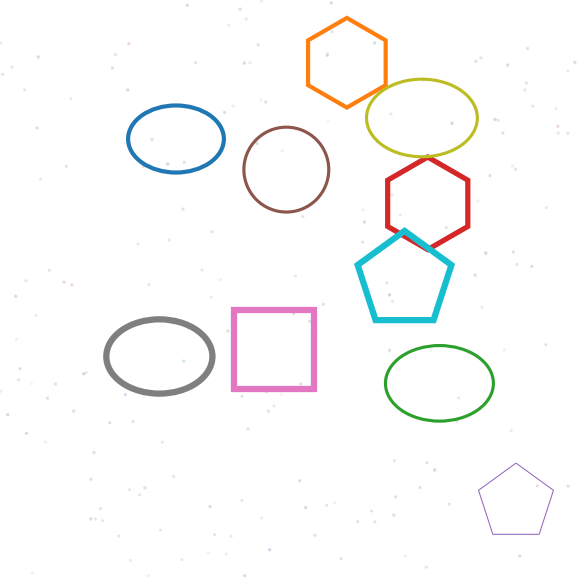[{"shape": "oval", "thickness": 2, "radius": 0.41, "center": [0.305, 0.758]}, {"shape": "hexagon", "thickness": 2, "radius": 0.39, "center": [0.601, 0.89]}, {"shape": "oval", "thickness": 1.5, "radius": 0.47, "center": [0.761, 0.335]}, {"shape": "hexagon", "thickness": 2.5, "radius": 0.4, "center": [0.741, 0.647]}, {"shape": "pentagon", "thickness": 0.5, "radius": 0.34, "center": [0.893, 0.129]}, {"shape": "circle", "thickness": 1.5, "radius": 0.37, "center": [0.496, 0.705]}, {"shape": "square", "thickness": 3, "radius": 0.34, "center": [0.475, 0.394]}, {"shape": "oval", "thickness": 3, "radius": 0.46, "center": [0.276, 0.382]}, {"shape": "oval", "thickness": 1.5, "radius": 0.48, "center": [0.731, 0.795]}, {"shape": "pentagon", "thickness": 3, "radius": 0.43, "center": [0.701, 0.514]}]